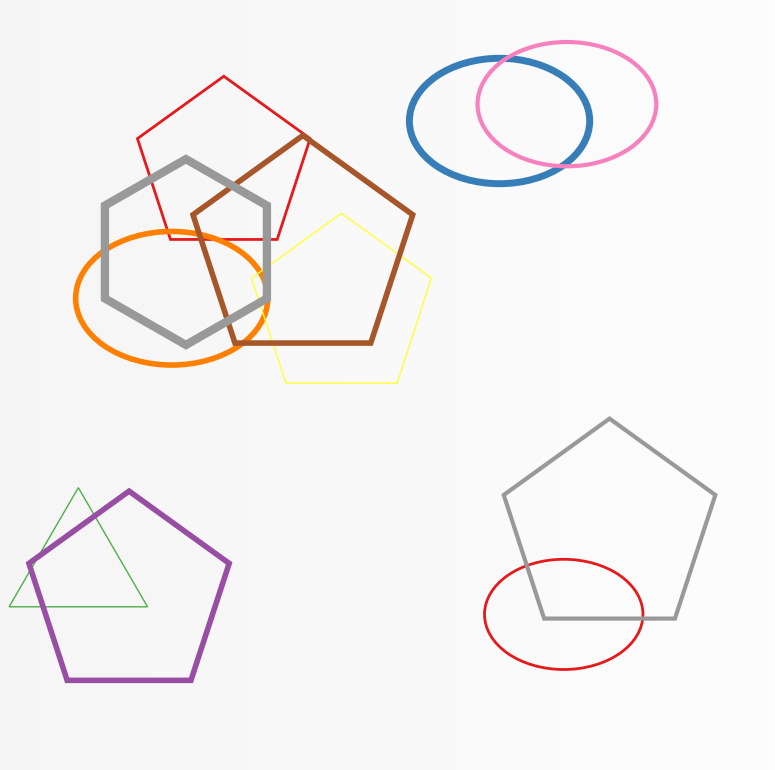[{"shape": "pentagon", "thickness": 1, "radius": 0.59, "center": [0.289, 0.784]}, {"shape": "oval", "thickness": 1, "radius": 0.51, "center": [0.727, 0.202]}, {"shape": "oval", "thickness": 2.5, "radius": 0.58, "center": [0.645, 0.843]}, {"shape": "triangle", "thickness": 0.5, "radius": 0.52, "center": [0.101, 0.264]}, {"shape": "pentagon", "thickness": 2, "radius": 0.68, "center": [0.167, 0.226]}, {"shape": "oval", "thickness": 2, "radius": 0.62, "center": [0.222, 0.613]}, {"shape": "pentagon", "thickness": 0.5, "radius": 0.61, "center": [0.441, 0.601]}, {"shape": "pentagon", "thickness": 2, "radius": 0.75, "center": [0.391, 0.675]}, {"shape": "oval", "thickness": 1.5, "radius": 0.58, "center": [0.731, 0.865]}, {"shape": "pentagon", "thickness": 1.5, "radius": 0.72, "center": [0.787, 0.313]}, {"shape": "hexagon", "thickness": 3, "radius": 0.6, "center": [0.24, 0.673]}]